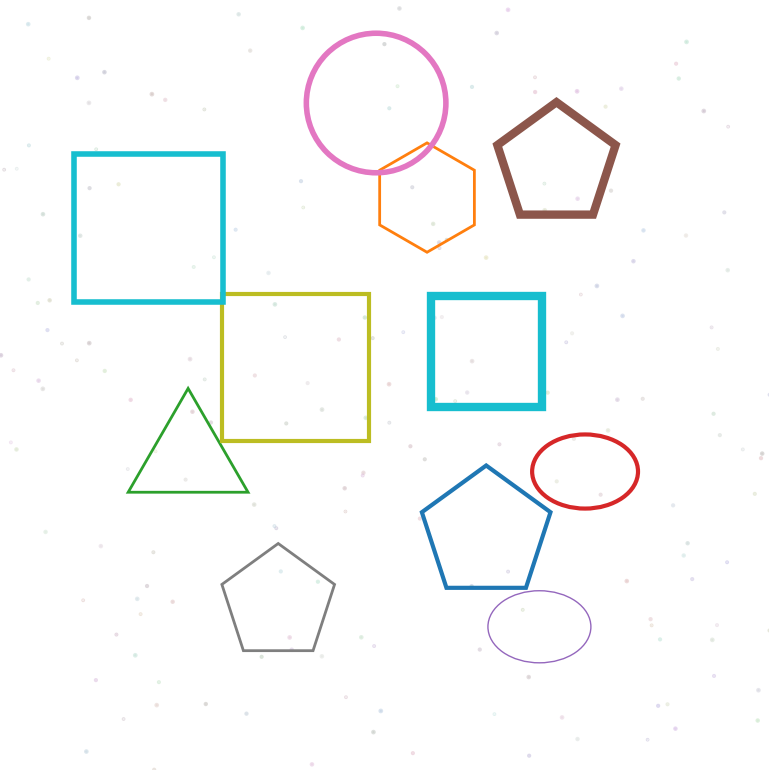[{"shape": "pentagon", "thickness": 1.5, "radius": 0.44, "center": [0.631, 0.308]}, {"shape": "hexagon", "thickness": 1, "radius": 0.36, "center": [0.555, 0.743]}, {"shape": "triangle", "thickness": 1, "radius": 0.45, "center": [0.244, 0.406]}, {"shape": "oval", "thickness": 1.5, "radius": 0.34, "center": [0.76, 0.388]}, {"shape": "oval", "thickness": 0.5, "radius": 0.33, "center": [0.701, 0.186]}, {"shape": "pentagon", "thickness": 3, "radius": 0.4, "center": [0.723, 0.787]}, {"shape": "circle", "thickness": 2, "radius": 0.45, "center": [0.488, 0.866]}, {"shape": "pentagon", "thickness": 1, "radius": 0.38, "center": [0.361, 0.217]}, {"shape": "square", "thickness": 1.5, "radius": 0.48, "center": [0.384, 0.523]}, {"shape": "square", "thickness": 2, "radius": 0.48, "center": [0.193, 0.704]}, {"shape": "square", "thickness": 3, "radius": 0.36, "center": [0.632, 0.544]}]